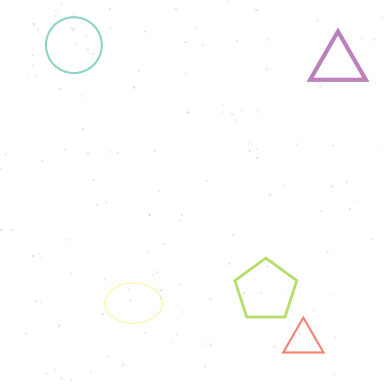[{"shape": "circle", "thickness": 1.5, "radius": 0.36, "center": [0.192, 0.883]}, {"shape": "triangle", "thickness": 1.5, "radius": 0.3, "center": [0.788, 0.115]}, {"shape": "pentagon", "thickness": 2, "radius": 0.42, "center": [0.69, 0.245]}, {"shape": "triangle", "thickness": 3, "radius": 0.42, "center": [0.878, 0.835]}, {"shape": "oval", "thickness": 0.5, "radius": 0.37, "center": [0.347, 0.213]}]